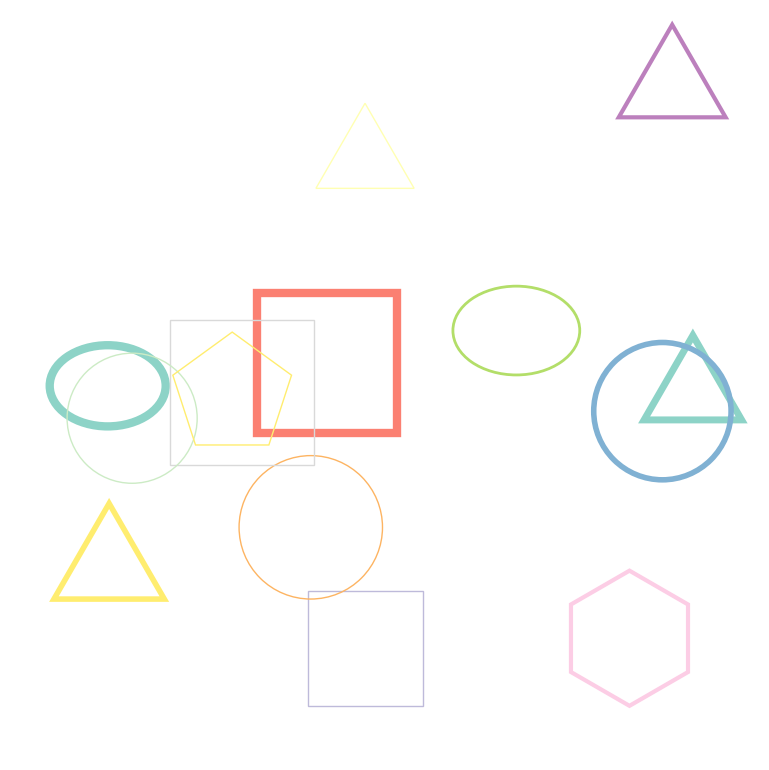[{"shape": "triangle", "thickness": 2.5, "radius": 0.37, "center": [0.9, 0.491]}, {"shape": "oval", "thickness": 3, "radius": 0.38, "center": [0.14, 0.499]}, {"shape": "triangle", "thickness": 0.5, "radius": 0.37, "center": [0.474, 0.792]}, {"shape": "square", "thickness": 0.5, "radius": 0.37, "center": [0.475, 0.158]}, {"shape": "square", "thickness": 3, "radius": 0.46, "center": [0.425, 0.528]}, {"shape": "circle", "thickness": 2, "radius": 0.45, "center": [0.86, 0.466]}, {"shape": "circle", "thickness": 0.5, "radius": 0.47, "center": [0.404, 0.315]}, {"shape": "oval", "thickness": 1, "radius": 0.41, "center": [0.671, 0.571]}, {"shape": "hexagon", "thickness": 1.5, "radius": 0.44, "center": [0.818, 0.171]}, {"shape": "square", "thickness": 0.5, "radius": 0.47, "center": [0.314, 0.49]}, {"shape": "triangle", "thickness": 1.5, "radius": 0.4, "center": [0.873, 0.888]}, {"shape": "circle", "thickness": 0.5, "radius": 0.42, "center": [0.172, 0.457]}, {"shape": "pentagon", "thickness": 0.5, "radius": 0.41, "center": [0.302, 0.488]}, {"shape": "triangle", "thickness": 2, "radius": 0.41, "center": [0.142, 0.263]}]